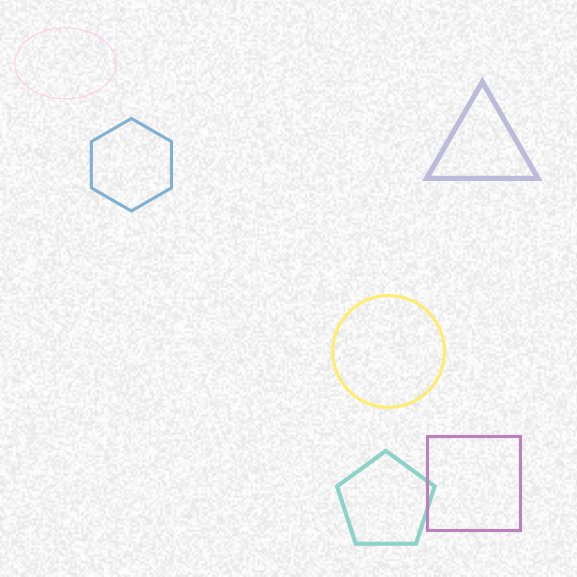[{"shape": "pentagon", "thickness": 2, "radius": 0.44, "center": [0.668, 0.13]}, {"shape": "triangle", "thickness": 2.5, "radius": 0.56, "center": [0.835, 0.746]}, {"shape": "hexagon", "thickness": 1.5, "radius": 0.4, "center": [0.228, 0.714]}, {"shape": "oval", "thickness": 0.5, "radius": 0.44, "center": [0.113, 0.889]}, {"shape": "square", "thickness": 1.5, "radius": 0.4, "center": [0.82, 0.162]}, {"shape": "circle", "thickness": 1.5, "radius": 0.48, "center": [0.673, 0.391]}]